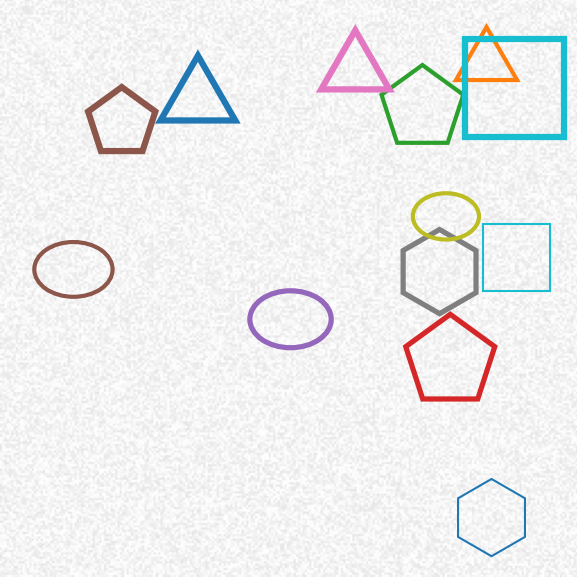[{"shape": "triangle", "thickness": 3, "radius": 0.37, "center": [0.343, 0.828]}, {"shape": "hexagon", "thickness": 1, "radius": 0.33, "center": [0.851, 0.103]}, {"shape": "triangle", "thickness": 2, "radius": 0.31, "center": [0.842, 0.891]}, {"shape": "pentagon", "thickness": 2, "radius": 0.37, "center": [0.731, 0.812]}, {"shape": "pentagon", "thickness": 2.5, "radius": 0.41, "center": [0.78, 0.374]}, {"shape": "oval", "thickness": 2.5, "radius": 0.35, "center": [0.503, 0.446]}, {"shape": "oval", "thickness": 2, "radius": 0.34, "center": [0.127, 0.533]}, {"shape": "pentagon", "thickness": 3, "radius": 0.31, "center": [0.211, 0.787]}, {"shape": "triangle", "thickness": 3, "radius": 0.34, "center": [0.615, 0.878]}, {"shape": "hexagon", "thickness": 2.5, "radius": 0.36, "center": [0.761, 0.529]}, {"shape": "oval", "thickness": 2, "radius": 0.29, "center": [0.772, 0.624]}, {"shape": "square", "thickness": 1, "radius": 0.29, "center": [0.895, 0.554]}, {"shape": "square", "thickness": 3, "radius": 0.43, "center": [0.891, 0.847]}]